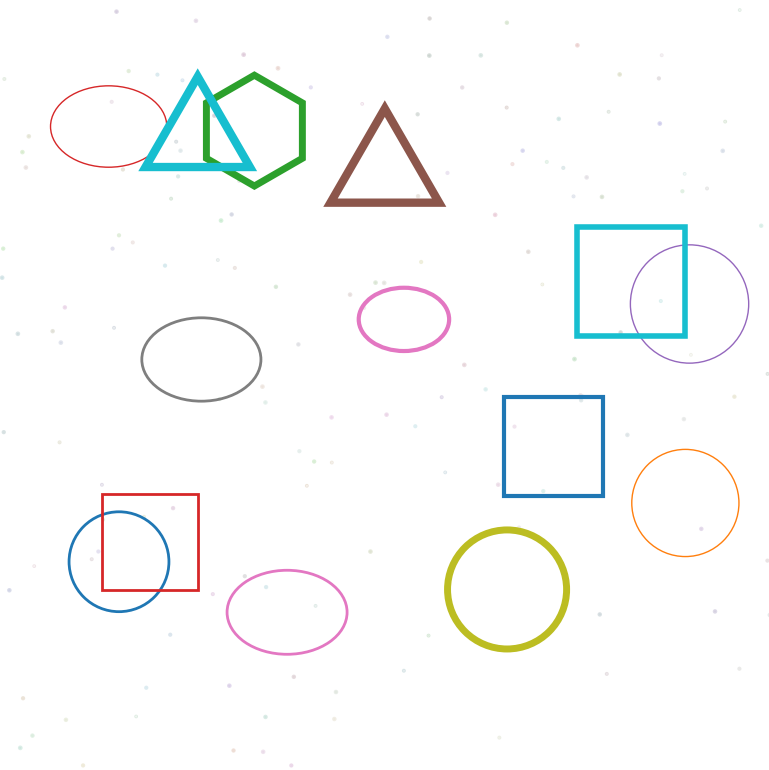[{"shape": "square", "thickness": 1.5, "radius": 0.32, "center": [0.719, 0.42]}, {"shape": "circle", "thickness": 1, "radius": 0.32, "center": [0.155, 0.27]}, {"shape": "circle", "thickness": 0.5, "radius": 0.35, "center": [0.89, 0.347]}, {"shape": "hexagon", "thickness": 2.5, "radius": 0.36, "center": [0.33, 0.83]}, {"shape": "oval", "thickness": 0.5, "radius": 0.38, "center": [0.141, 0.836]}, {"shape": "square", "thickness": 1, "radius": 0.31, "center": [0.194, 0.296]}, {"shape": "circle", "thickness": 0.5, "radius": 0.38, "center": [0.896, 0.605]}, {"shape": "triangle", "thickness": 3, "radius": 0.41, "center": [0.5, 0.778]}, {"shape": "oval", "thickness": 1, "radius": 0.39, "center": [0.373, 0.205]}, {"shape": "oval", "thickness": 1.5, "radius": 0.29, "center": [0.525, 0.585]}, {"shape": "oval", "thickness": 1, "radius": 0.39, "center": [0.262, 0.533]}, {"shape": "circle", "thickness": 2.5, "radius": 0.39, "center": [0.659, 0.234]}, {"shape": "triangle", "thickness": 3, "radius": 0.39, "center": [0.257, 0.822]}, {"shape": "square", "thickness": 2, "radius": 0.35, "center": [0.819, 0.635]}]